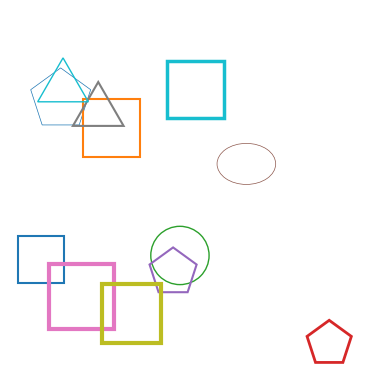[{"shape": "square", "thickness": 1.5, "radius": 0.3, "center": [0.107, 0.326]}, {"shape": "pentagon", "thickness": 0.5, "radius": 0.41, "center": [0.158, 0.742]}, {"shape": "square", "thickness": 1.5, "radius": 0.37, "center": [0.289, 0.667]}, {"shape": "circle", "thickness": 1, "radius": 0.38, "center": [0.467, 0.336]}, {"shape": "pentagon", "thickness": 2, "radius": 0.3, "center": [0.855, 0.108]}, {"shape": "pentagon", "thickness": 1.5, "radius": 0.32, "center": [0.45, 0.293]}, {"shape": "oval", "thickness": 0.5, "radius": 0.38, "center": [0.64, 0.574]}, {"shape": "square", "thickness": 3, "radius": 0.43, "center": [0.212, 0.23]}, {"shape": "triangle", "thickness": 1.5, "radius": 0.38, "center": [0.255, 0.711]}, {"shape": "square", "thickness": 3, "radius": 0.38, "center": [0.341, 0.185]}, {"shape": "square", "thickness": 2.5, "radius": 0.37, "center": [0.508, 0.767]}, {"shape": "triangle", "thickness": 1, "radius": 0.38, "center": [0.164, 0.774]}]